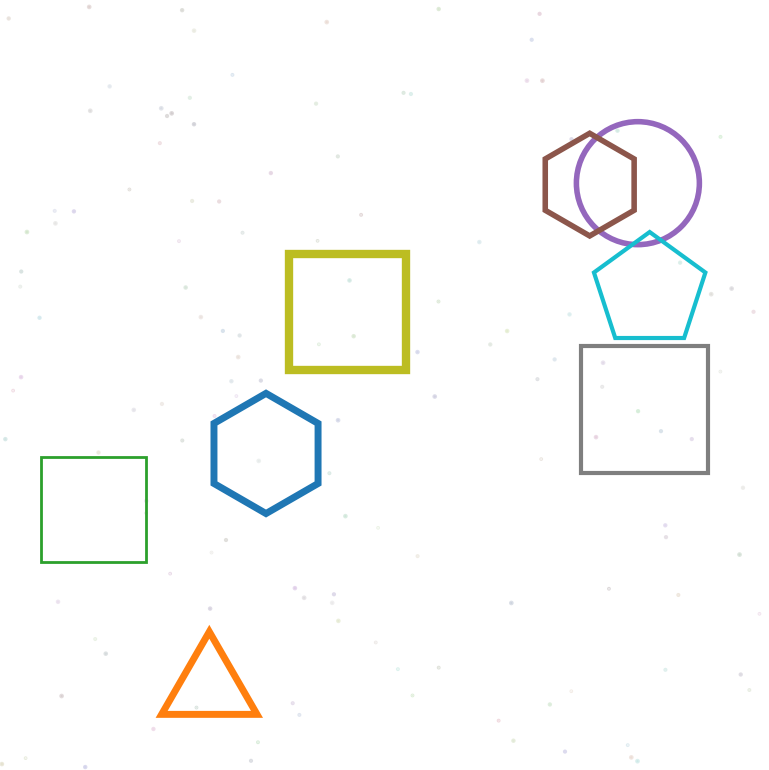[{"shape": "hexagon", "thickness": 2.5, "radius": 0.39, "center": [0.345, 0.411]}, {"shape": "triangle", "thickness": 2.5, "radius": 0.36, "center": [0.272, 0.108]}, {"shape": "square", "thickness": 1, "radius": 0.34, "center": [0.121, 0.338]}, {"shape": "circle", "thickness": 2, "radius": 0.4, "center": [0.828, 0.762]}, {"shape": "hexagon", "thickness": 2, "radius": 0.33, "center": [0.766, 0.76]}, {"shape": "square", "thickness": 1.5, "radius": 0.41, "center": [0.837, 0.468]}, {"shape": "square", "thickness": 3, "radius": 0.38, "center": [0.452, 0.595]}, {"shape": "pentagon", "thickness": 1.5, "radius": 0.38, "center": [0.844, 0.623]}]